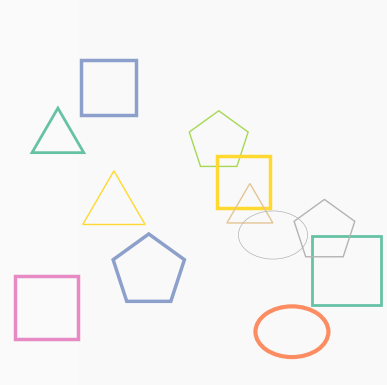[{"shape": "square", "thickness": 2, "radius": 0.44, "center": [0.894, 0.297]}, {"shape": "triangle", "thickness": 2, "radius": 0.39, "center": [0.149, 0.642]}, {"shape": "oval", "thickness": 3, "radius": 0.47, "center": [0.753, 0.138]}, {"shape": "square", "thickness": 2.5, "radius": 0.36, "center": [0.28, 0.773]}, {"shape": "pentagon", "thickness": 2.5, "radius": 0.48, "center": [0.384, 0.296]}, {"shape": "square", "thickness": 2.5, "radius": 0.41, "center": [0.119, 0.202]}, {"shape": "pentagon", "thickness": 1, "radius": 0.4, "center": [0.564, 0.632]}, {"shape": "triangle", "thickness": 1, "radius": 0.46, "center": [0.294, 0.463]}, {"shape": "square", "thickness": 2.5, "radius": 0.34, "center": [0.628, 0.527]}, {"shape": "triangle", "thickness": 1, "radius": 0.34, "center": [0.645, 0.455]}, {"shape": "oval", "thickness": 0.5, "radius": 0.45, "center": [0.705, 0.39]}, {"shape": "pentagon", "thickness": 1, "radius": 0.41, "center": [0.837, 0.4]}]